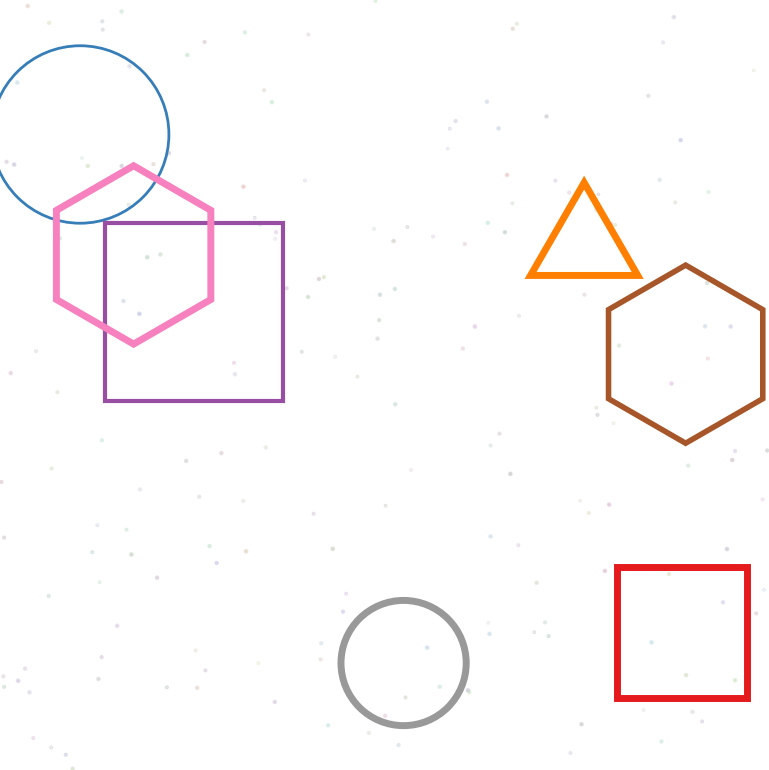[{"shape": "square", "thickness": 2.5, "radius": 0.43, "center": [0.886, 0.179]}, {"shape": "circle", "thickness": 1, "radius": 0.58, "center": [0.104, 0.825]}, {"shape": "square", "thickness": 1.5, "radius": 0.58, "center": [0.252, 0.595]}, {"shape": "triangle", "thickness": 2.5, "radius": 0.4, "center": [0.759, 0.682]}, {"shape": "hexagon", "thickness": 2, "radius": 0.58, "center": [0.89, 0.54]}, {"shape": "hexagon", "thickness": 2.5, "radius": 0.58, "center": [0.174, 0.669]}, {"shape": "circle", "thickness": 2.5, "radius": 0.41, "center": [0.524, 0.139]}]